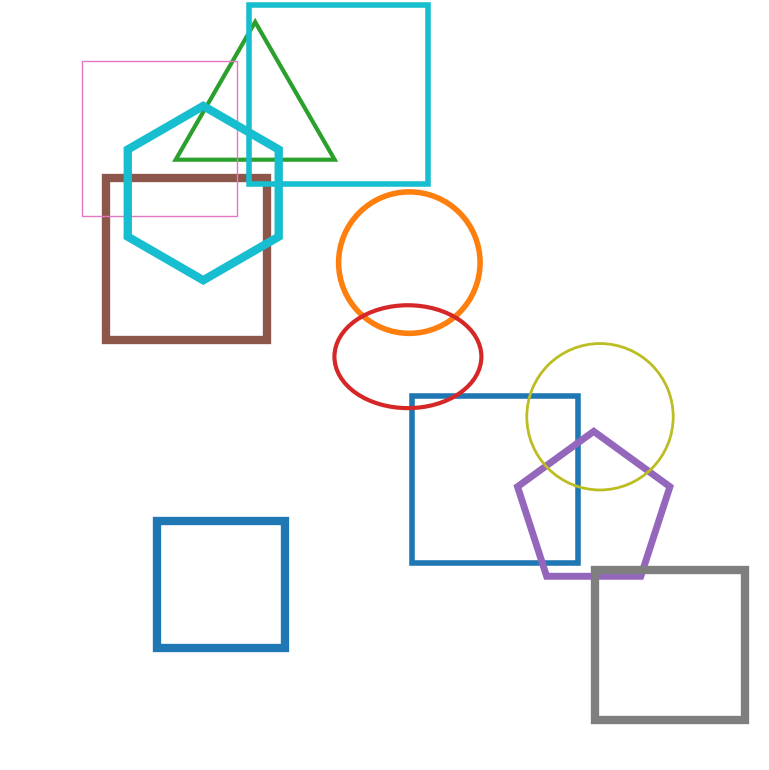[{"shape": "square", "thickness": 3, "radius": 0.41, "center": [0.287, 0.241]}, {"shape": "square", "thickness": 2, "radius": 0.54, "center": [0.643, 0.377]}, {"shape": "circle", "thickness": 2, "radius": 0.46, "center": [0.532, 0.659]}, {"shape": "triangle", "thickness": 1.5, "radius": 0.6, "center": [0.331, 0.852]}, {"shape": "oval", "thickness": 1.5, "radius": 0.48, "center": [0.53, 0.537]}, {"shape": "pentagon", "thickness": 2.5, "radius": 0.52, "center": [0.771, 0.336]}, {"shape": "square", "thickness": 3, "radius": 0.52, "center": [0.242, 0.664]}, {"shape": "square", "thickness": 0.5, "radius": 0.5, "center": [0.207, 0.82]}, {"shape": "square", "thickness": 3, "radius": 0.49, "center": [0.87, 0.162]}, {"shape": "circle", "thickness": 1, "radius": 0.48, "center": [0.779, 0.459]}, {"shape": "hexagon", "thickness": 3, "radius": 0.57, "center": [0.264, 0.749]}, {"shape": "square", "thickness": 2, "radius": 0.58, "center": [0.44, 0.878]}]